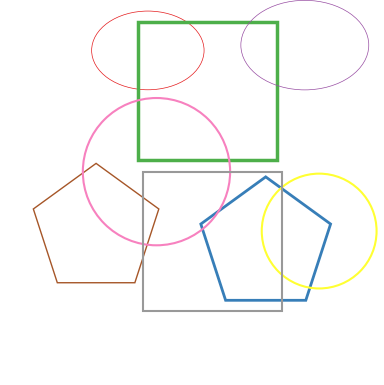[{"shape": "oval", "thickness": 0.5, "radius": 0.73, "center": [0.384, 0.869]}, {"shape": "pentagon", "thickness": 2, "radius": 0.89, "center": [0.69, 0.363]}, {"shape": "square", "thickness": 2.5, "radius": 0.9, "center": [0.538, 0.763]}, {"shape": "oval", "thickness": 0.5, "radius": 0.83, "center": [0.792, 0.883]}, {"shape": "circle", "thickness": 1.5, "radius": 0.75, "center": [0.829, 0.4]}, {"shape": "pentagon", "thickness": 1, "radius": 0.86, "center": [0.25, 0.404]}, {"shape": "circle", "thickness": 1.5, "radius": 0.96, "center": [0.406, 0.554]}, {"shape": "square", "thickness": 1.5, "radius": 0.9, "center": [0.552, 0.372]}]